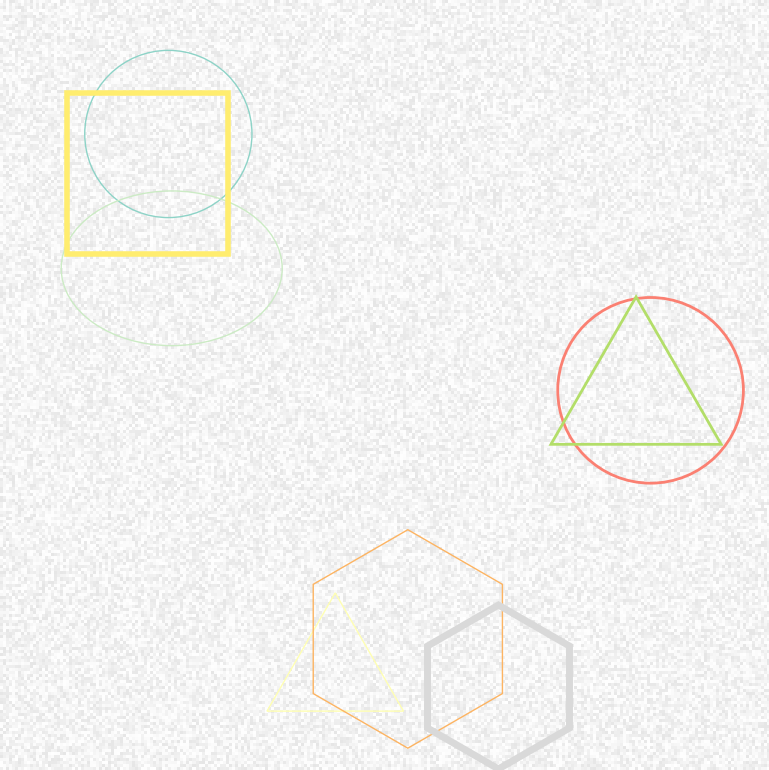[{"shape": "circle", "thickness": 0.5, "radius": 0.54, "center": [0.219, 0.826]}, {"shape": "triangle", "thickness": 0.5, "radius": 0.51, "center": [0.435, 0.128]}, {"shape": "circle", "thickness": 1, "radius": 0.6, "center": [0.845, 0.493]}, {"shape": "hexagon", "thickness": 0.5, "radius": 0.71, "center": [0.53, 0.17]}, {"shape": "triangle", "thickness": 1, "radius": 0.64, "center": [0.826, 0.487]}, {"shape": "hexagon", "thickness": 2.5, "radius": 0.53, "center": [0.647, 0.108]}, {"shape": "oval", "thickness": 0.5, "radius": 0.72, "center": [0.223, 0.652]}, {"shape": "square", "thickness": 2, "radius": 0.52, "center": [0.192, 0.775]}]